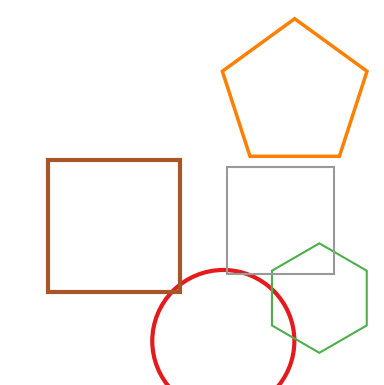[{"shape": "circle", "thickness": 3, "radius": 0.92, "center": [0.58, 0.114]}, {"shape": "hexagon", "thickness": 1.5, "radius": 0.71, "center": [0.829, 0.226]}, {"shape": "pentagon", "thickness": 2.5, "radius": 0.99, "center": [0.765, 0.754]}, {"shape": "square", "thickness": 3, "radius": 0.85, "center": [0.296, 0.413]}, {"shape": "square", "thickness": 1.5, "radius": 0.7, "center": [0.728, 0.428]}]